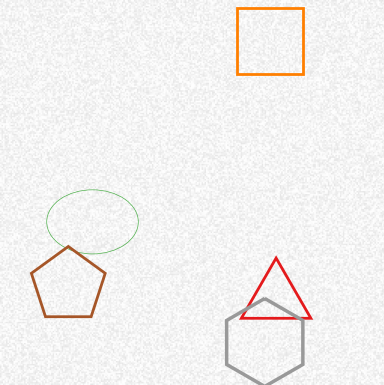[{"shape": "triangle", "thickness": 2, "radius": 0.52, "center": [0.717, 0.225]}, {"shape": "oval", "thickness": 0.5, "radius": 0.59, "center": [0.24, 0.424]}, {"shape": "square", "thickness": 2, "radius": 0.43, "center": [0.702, 0.893]}, {"shape": "pentagon", "thickness": 2, "radius": 0.5, "center": [0.177, 0.259]}, {"shape": "hexagon", "thickness": 2.5, "radius": 0.57, "center": [0.688, 0.11]}]